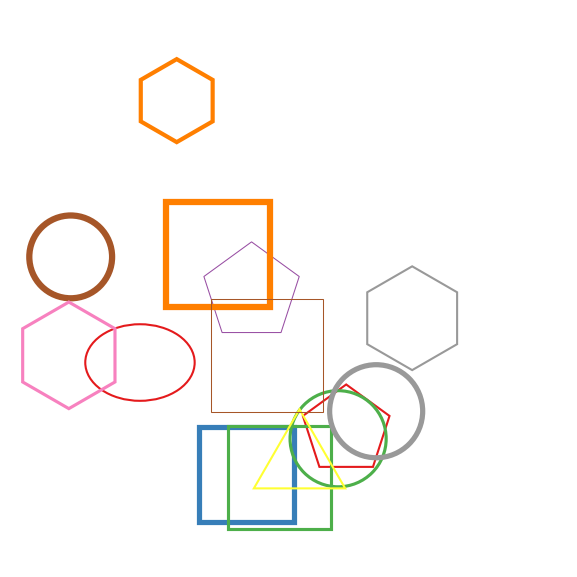[{"shape": "oval", "thickness": 1, "radius": 0.47, "center": [0.242, 0.371]}, {"shape": "pentagon", "thickness": 1, "radius": 0.39, "center": [0.599, 0.254]}, {"shape": "square", "thickness": 2.5, "radius": 0.41, "center": [0.427, 0.178]}, {"shape": "square", "thickness": 1.5, "radius": 0.45, "center": [0.485, 0.173]}, {"shape": "circle", "thickness": 1.5, "radius": 0.42, "center": [0.585, 0.239]}, {"shape": "pentagon", "thickness": 0.5, "radius": 0.43, "center": [0.436, 0.494]}, {"shape": "square", "thickness": 3, "radius": 0.45, "center": [0.377, 0.559]}, {"shape": "hexagon", "thickness": 2, "radius": 0.36, "center": [0.306, 0.825]}, {"shape": "triangle", "thickness": 1, "radius": 0.46, "center": [0.519, 0.199]}, {"shape": "circle", "thickness": 3, "radius": 0.36, "center": [0.122, 0.554]}, {"shape": "square", "thickness": 0.5, "radius": 0.49, "center": [0.462, 0.383]}, {"shape": "hexagon", "thickness": 1.5, "radius": 0.46, "center": [0.119, 0.384]}, {"shape": "circle", "thickness": 2.5, "radius": 0.4, "center": [0.651, 0.287]}, {"shape": "hexagon", "thickness": 1, "radius": 0.45, "center": [0.714, 0.448]}]